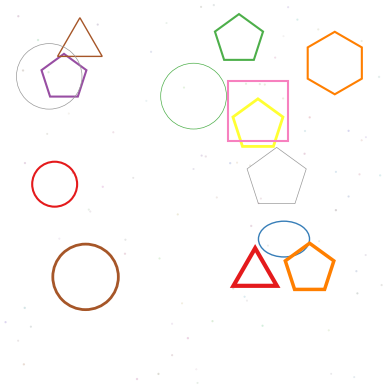[{"shape": "triangle", "thickness": 3, "radius": 0.33, "center": [0.663, 0.29]}, {"shape": "circle", "thickness": 1.5, "radius": 0.29, "center": [0.142, 0.522]}, {"shape": "oval", "thickness": 1, "radius": 0.33, "center": [0.738, 0.379]}, {"shape": "circle", "thickness": 0.5, "radius": 0.43, "center": [0.503, 0.75]}, {"shape": "pentagon", "thickness": 1.5, "radius": 0.33, "center": [0.621, 0.898]}, {"shape": "pentagon", "thickness": 1.5, "radius": 0.31, "center": [0.166, 0.799]}, {"shape": "hexagon", "thickness": 1.5, "radius": 0.41, "center": [0.87, 0.836]}, {"shape": "pentagon", "thickness": 2.5, "radius": 0.33, "center": [0.804, 0.302]}, {"shape": "pentagon", "thickness": 2, "radius": 0.34, "center": [0.67, 0.675]}, {"shape": "triangle", "thickness": 1, "radius": 0.33, "center": [0.208, 0.887]}, {"shape": "circle", "thickness": 2, "radius": 0.43, "center": [0.222, 0.281]}, {"shape": "square", "thickness": 1.5, "radius": 0.39, "center": [0.67, 0.711]}, {"shape": "pentagon", "thickness": 0.5, "radius": 0.4, "center": [0.719, 0.536]}, {"shape": "circle", "thickness": 0.5, "radius": 0.43, "center": [0.128, 0.802]}]